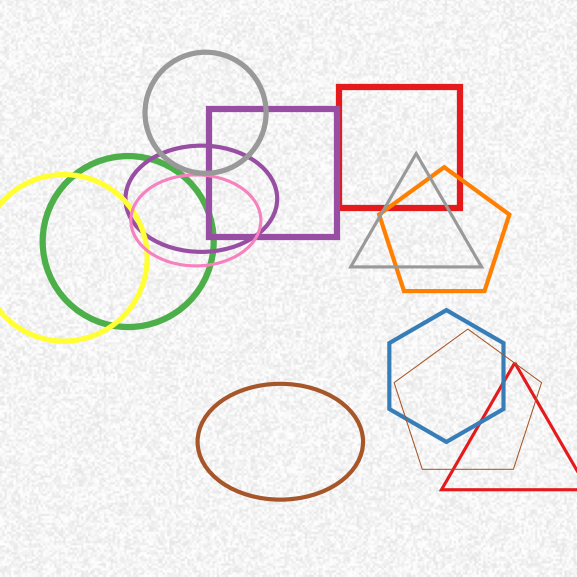[{"shape": "square", "thickness": 3, "radius": 0.52, "center": [0.691, 0.743]}, {"shape": "triangle", "thickness": 1.5, "radius": 0.73, "center": [0.891, 0.224]}, {"shape": "hexagon", "thickness": 2, "radius": 0.57, "center": [0.773, 0.348]}, {"shape": "circle", "thickness": 3, "radius": 0.74, "center": [0.222, 0.581]}, {"shape": "oval", "thickness": 2, "radius": 0.66, "center": [0.349, 0.655]}, {"shape": "square", "thickness": 3, "radius": 0.55, "center": [0.473, 0.7]}, {"shape": "pentagon", "thickness": 2, "radius": 0.59, "center": [0.769, 0.591]}, {"shape": "circle", "thickness": 2.5, "radius": 0.72, "center": [0.111, 0.553]}, {"shape": "oval", "thickness": 2, "radius": 0.72, "center": [0.485, 0.234]}, {"shape": "pentagon", "thickness": 0.5, "radius": 0.67, "center": [0.81, 0.295]}, {"shape": "oval", "thickness": 1.5, "radius": 0.56, "center": [0.339, 0.618]}, {"shape": "circle", "thickness": 2.5, "radius": 0.52, "center": [0.356, 0.804]}, {"shape": "triangle", "thickness": 1.5, "radius": 0.65, "center": [0.721, 0.602]}]